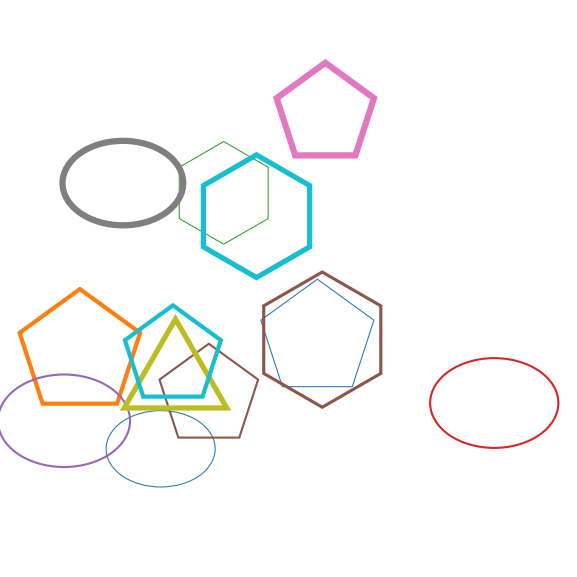[{"shape": "oval", "thickness": 0.5, "radius": 0.47, "center": [0.278, 0.222]}, {"shape": "pentagon", "thickness": 0.5, "radius": 0.51, "center": [0.55, 0.413]}, {"shape": "pentagon", "thickness": 2, "radius": 0.55, "center": [0.138, 0.389]}, {"shape": "hexagon", "thickness": 0.5, "radius": 0.44, "center": [0.387, 0.665]}, {"shape": "oval", "thickness": 1, "radius": 0.56, "center": [0.856, 0.301]}, {"shape": "oval", "thickness": 1, "radius": 0.57, "center": [0.111, 0.271]}, {"shape": "pentagon", "thickness": 1, "radius": 0.45, "center": [0.362, 0.314]}, {"shape": "hexagon", "thickness": 1.5, "radius": 0.59, "center": [0.558, 0.411]}, {"shape": "pentagon", "thickness": 3, "radius": 0.44, "center": [0.563, 0.802]}, {"shape": "oval", "thickness": 3, "radius": 0.52, "center": [0.213, 0.682]}, {"shape": "triangle", "thickness": 2.5, "radius": 0.51, "center": [0.304, 0.344]}, {"shape": "pentagon", "thickness": 2, "radius": 0.44, "center": [0.299, 0.383]}, {"shape": "hexagon", "thickness": 2.5, "radius": 0.53, "center": [0.444, 0.625]}]